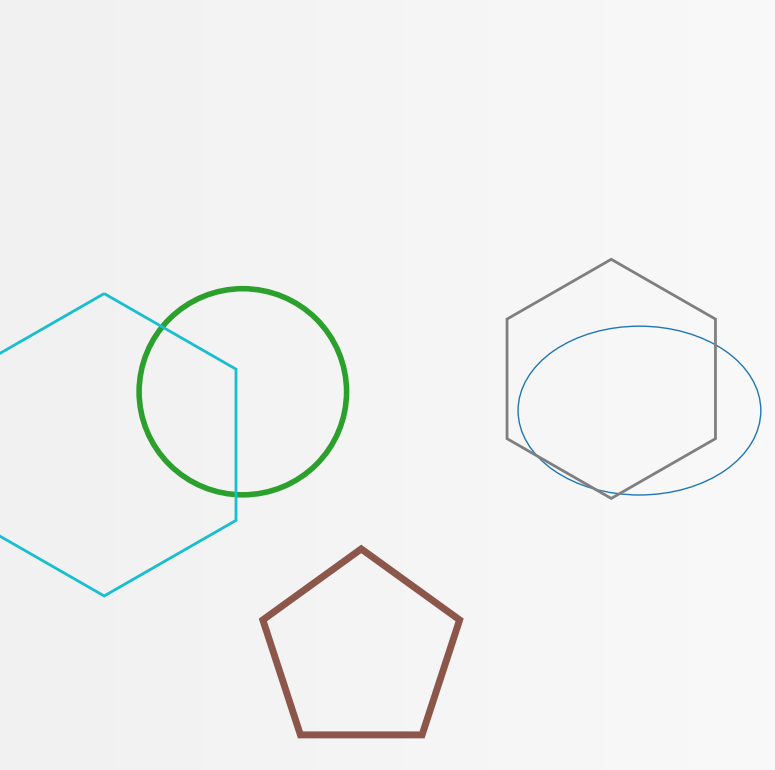[{"shape": "oval", "thickness": 0.5, "radius": 0.78, "center": [0.825, 0.467]}, {"shape": "circle", "thickness": 2, "radius": 0.67, "center": [0.313, 0.491]}, {"shape": "pentagon", "thickness": 2.5, "radius": 0.67, "center": [0.466, 0.154]}, {"shape": "hexagon", "thickness": 1, "radius": 0.78, "center": [0.789, 0.508]}, {"shape": "hexagon", "thickness": 1, "radius": 0.98, "center": [0.134, 0.422]}]